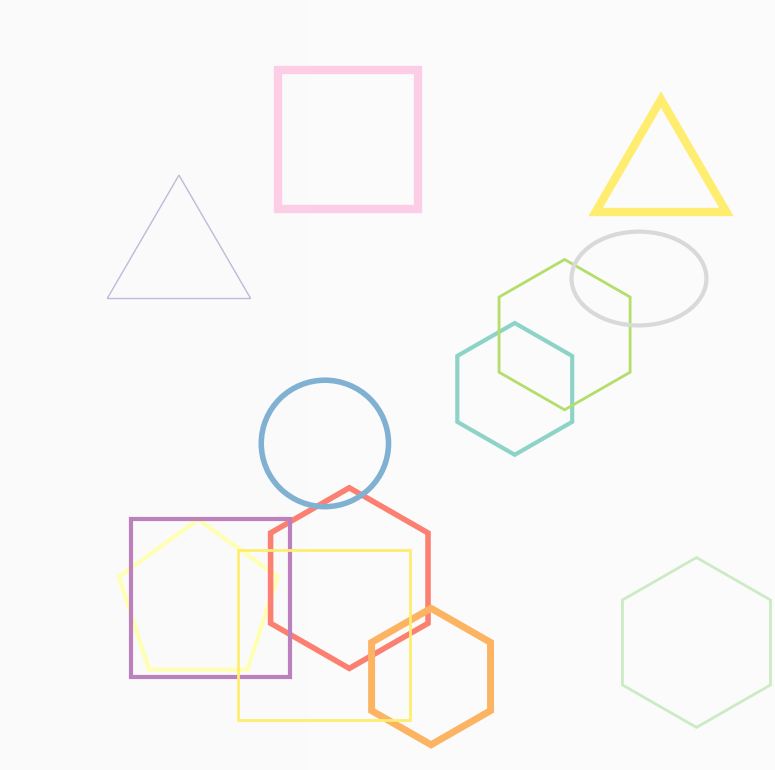[{"shape": "hexagon", "thickness": 1.5, "radius": 0.43, "center": [0.664, 0.495]}, {"shape": "pentagon", "thickness": 1.5, "radius": 0.54, "center": [0.256, 0.218]}, {"shape": "triangle", "thickness": 0.5, "radius": 0.53, "center": [0.231, 0.666]}, {"shape": "hexagon", "thickness": 2, "radius": 0.59, "center": [0.451, 0.249]}, {"shape": "circle", "thickness": 2, "radius": 0.41, "center": [0.419, 0.424]}, {"shape": "hexagon", "thickness": 2.5, "radius": 0.44, "center": [0.556, 0.121]}, {"shape": "hexagon", "thickness": 1, "radius": 0.49, "center": [0.728, 0.565]}, {"shape": "square", "thickness": 3, "radius": 0.45, "center": [0.449, 0.819]}, {"shape": "oval", "thickness": 1.5, "radius": 0.44, "center": [0.825, 0.638]}, {"shape": "square", "thickness": 1.5, "radius": 0.51, "center": [0.272, 0.223]}, {"shape": "hexagon", "thickness": 1, "radius": 0.55, "center": [0.899, 0.166]}, {"shape": "triangle", "thickness": 3, "radius": 0.49, "center": [0.853, 0.773]}, {"shape": "square", "thickness": 1, "radius": 0.55, "center": [0.418, 0.175]}]